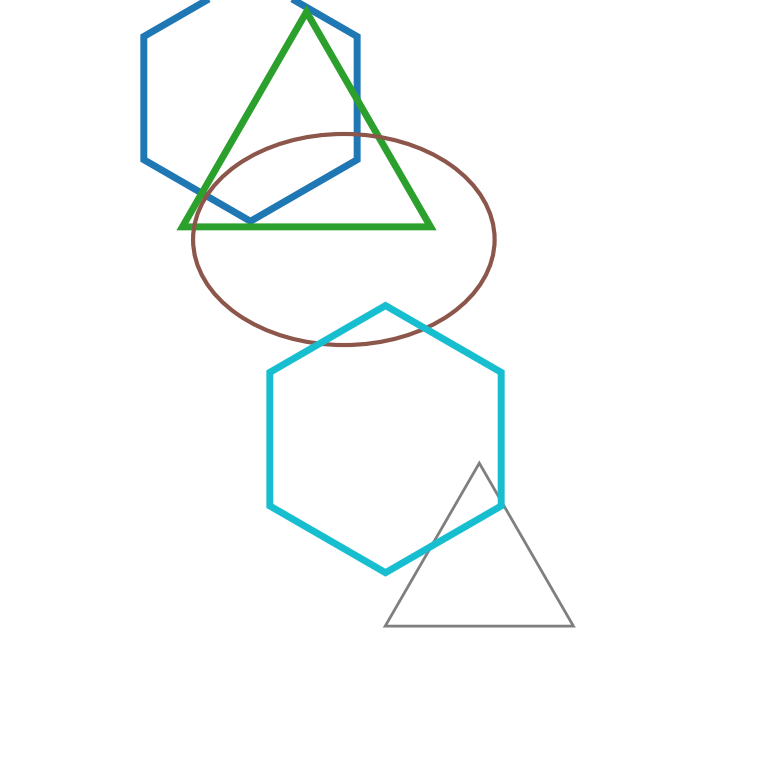[{"shape": "hexagon", "thickness": 2.5, "radius": 0.8, "center": [0.325, 0.873]}, {"shape": "triangle", "thickness": 2.5, "radius": 0.93, "center": [0.398, 0.798]}, {"shape": "oval", "thickness": 1.5, "radius": 0.98, "center": [0.447, 0.689]}, {"shape": "triangle", "thickness": 1, "radius": 0.71, "center": [0.622, 0.257]}, {"shape": "hexagon", "thickness": 2.5, "radius": 0.87, "center": [0.501, 0.43]}]